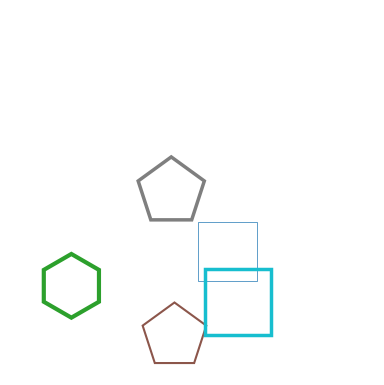[{"shape": "square", "thickness": 0.5, "radius": 0.38, "center": [0.591, 0.346]}, {"shape": "hexagon", "thickness": 3, "radius": 0.41, "center": [0.185, 0.258]}, {"shape": "pentagon", "thickness": 1.5, "radius": 0.43, "center": [0.453, 0.127]}, {"shape": "pentagon", "thickness": 2.5, "radius": 0.45, "center": [0.445, 0.502]}, {"shape": "square", "thickness": 2.5, "radius": 0.43, "center": [0.618, 0.216]}]